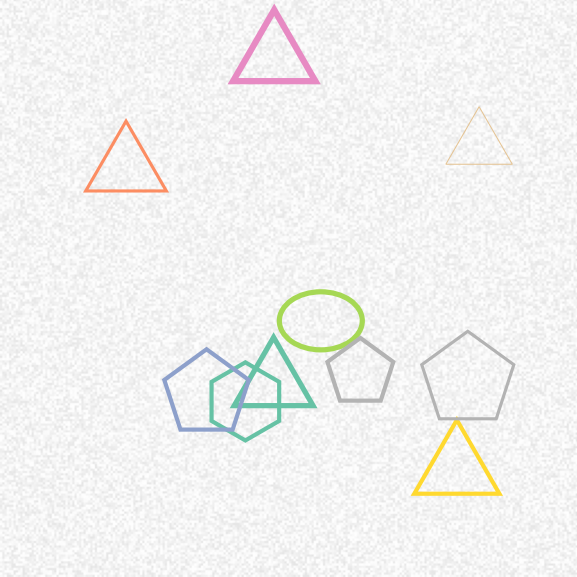[{"shape": "hexagon", "thickness": 2, "radius": 0.34, "center": [0.425, 0.304]}, {"shape": "triangle", "thickness": 2.5, "radius": 0.39, "center": [0.474, 0.336]}, {"shape": "triangle", "thickness": 1.5, "radius": 0.4, "center": [0.218, 0.709]}, {"shape": "pentagon", "thickness": 2, "radius": 0.38, "center": [0.358, 0.317]}, {"shape": "triangle", "thickness": 3, "radius": 0.41, "center": [0.475, 0.9]}, {"shape": "oval", "thickness": 2.5, "radius": 0.36, "center": [0.556, 0.444]}, {"shape": "triangle", "thickness": 2, "radius": 0.43, "center": [0.791, 0.187]}, {"shape": "triangle", "thickness": 0.5, "radius": 0.33, "center": [0.83, 0.748]}, {"shape": "pentagon", "thickness": 2, "radius": 0.3, "center": [0.624, 0.354]}, {"shape": "pentagon", "thickness": 1.5, "radius": 0.42, "center": [0.81, 0.342]}]